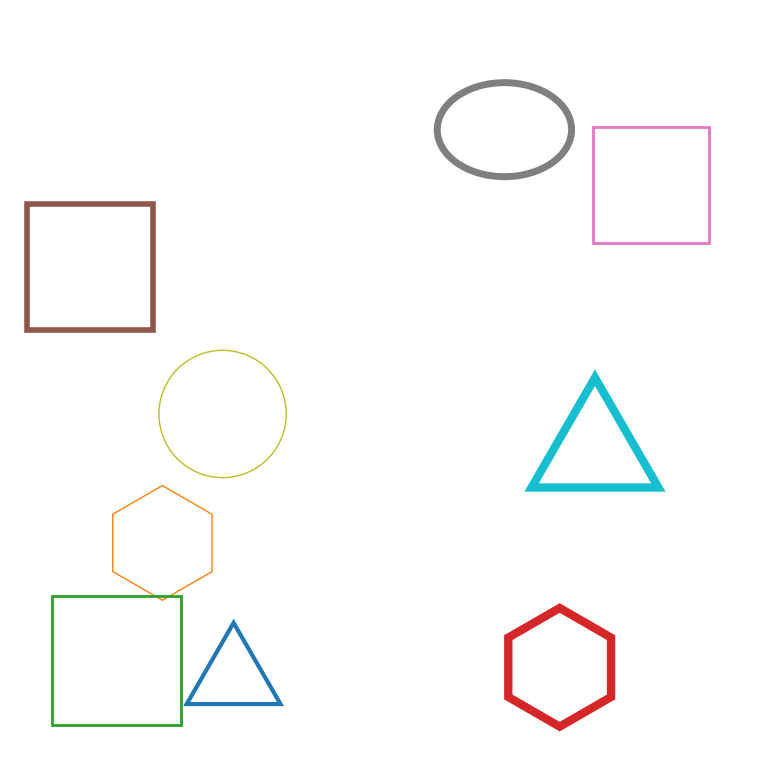[{"shape": "triangle", "thickness": 1.5, "radius": 0.35, "center": [0.303, 0.121]}, {"shape": "hexagon", "thickness": 0.5, "radius": 0.37, "center": [0.211, 0.295]}, {"shape": "square", "thickness": 1, "radius": 0.42, "center": [0.151, 0.142]}, {"shape": "hexagon", "thickness": 3, "radius": 0.39, "center": [0.727, 0.133]}, {"shape": "square", "thickness": 2, "radius": 0.41, "center": [0.117, 0.653]}, {"shape": "square", "thickness": 1, "radius": 0.38, "center": [0.845, 0.76]}, {"shape": "oval", "thickness": 2.5, "radius": 0.44, "center": [0.655, 0.832]}, {"shape": "circle", "thickness": 0.5, "radius": 0.41, "center": [0.289, 0.462]}, {"shape": "triangle", "thickness": 3, "radius": 0.48, "center": [0.773, 0.414]}]